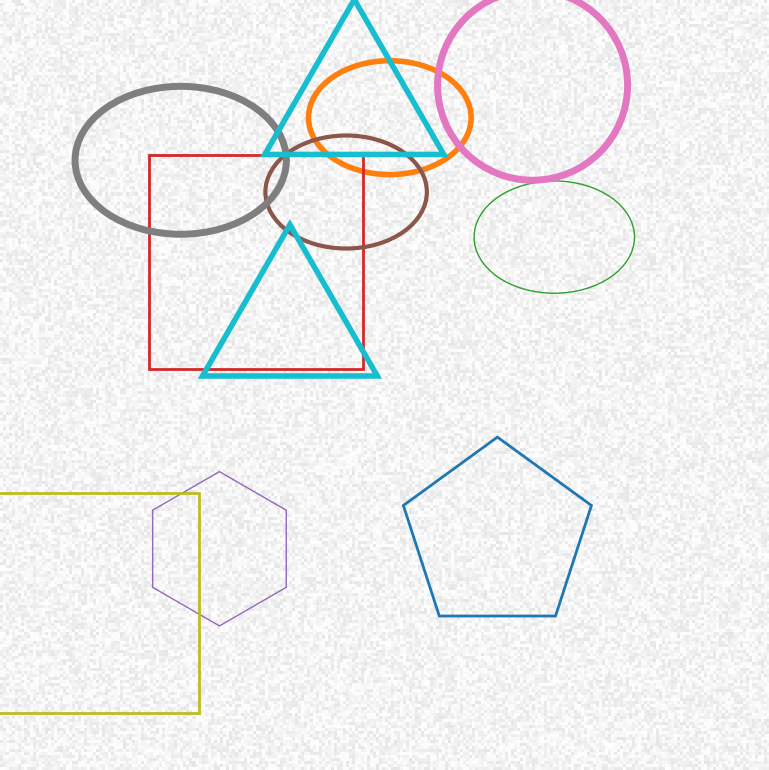[{"shape": "pentagon", "thickness": 1, "radius": 0.64, "center": [0.646, 0.304]}, {"shape": "oval", "thickness": 2, "radius": 0.53, "center": [0.506, 0.847]}, {"shape": "oval", "thickness": 0.5, "radius": 0.52, "center": [0.72, 0.692]}, {"shape": "square", "thickness": 1, "radius": 0.7, "center": [0.332, 0.66]}, {"shape": "hexagon", "thickness": 0.5, "radius": 0.5, "center": [0.285, 0.287]}, {"shape": "oval", "thickness": 1.5, "radius": 0.52, "center": [0.45, 0.751]}, {"shape": "circle", "thickness": 2.5, "radius": 0.62, "center": [0.692, 0.889]}, {"shape": "oval", "thickness": 2.5, "radius": 0.69, "center": [0.235, 0.792]}, {"shape": "square", "thickness": 1, "radius": 0.71, "center": [0.115, 0.217]}, {"shape": "triangle", "thickness": 2, "radius": 0.66, "center": [0.377, 0.577]}, {"shape": "triangle", "thickness": 2, "radius": 0.67, "center": [0.46, 0.866]}]